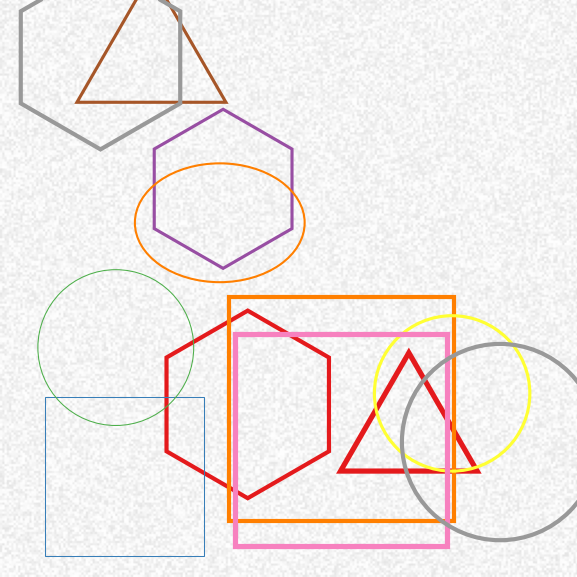[{"shape": "triangle", "thickness": 2.5, "radius": 0.68, "center": [0.708, 0.252]}, {"shape": "hexagon", "thickness": 2, "radius": 0.81, "center": [0.429, 0.299]}, {"shape": "square", "thickness": 0.5, "radius": 0.69, "center": [0.216, 0.174]}, {"shape": "circle", "thickness": 0.5, "radius": 0.67, "center": [0.2, 0.397]}, {"shape": "hexagon", "thickness": 1.5, "radius": 0.69, "center": [0.386, 0.672]}, {"shape": "square", "thickness": 2, "radius": 0.97, "center": [0.592, 0.291]}, {"shape": "oval", "thickness": 1, "radius": 0.73, "center": [0.381, 0.613]}, {"shape": "circle", "thickness": 1.5, "radius": 0.67, "center": [0.783, 0.318]}, {"shape": "triangle", "thickness": 1.5, "radius": 0.74, "center": [0.262, 0.897]}, {"shape": "square", "thickness": 2.5, "radius": 0.92, "center": [0.59, 0.238]}, {"shape": "hexagon", "thickness": 2, "radius": 0.8, "center": [0.174, 0.9]}, {"shape": "circle", "thickness": 2, "radius": 0.85, "center": [0.866, 0.234]}]